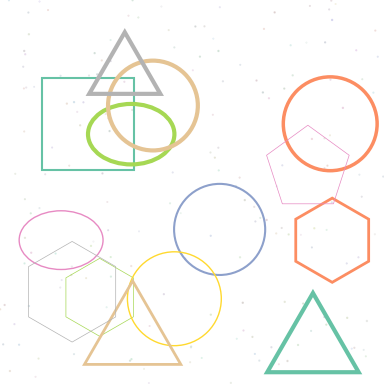[{"shape": "triangle", "thickness": 3, "radius": 0.69, "center": [0.813, 0.102]}, {"shape": "square", "thickness": 1.5, "radius": 0.6, "center": [0.228, 0.677]}, {"shape": "circle", "thickness": 2.5, "radius": 0.61, "center": [0.858, 0.678]}, {"shape": "hexagon", "thickness": 2, "radius": 0.55, "center": [0.863, 0.376]}, {"shape": "circle", "thickness": 1.5, "radius": 0.59, "center": [0.57, 0.404]}, {"shape": "oval", "thickness": 1, "radius": 0.54, "center": [0.159, 0.376]}, {"shape": "pentagon", "thickness": 0.5, "radius": 0.56, "center": [0.8, 0.562]}, {"shape": "oval", "thickness": 3, "radius": 0.56, "center": [0.341, 0.651]}, {"shape": "hexagon", "thickness": 0.5, "radius": 0.51, "center": [0.259, 0.228]}, {"shape": "circle", "thickness": 1, "radius": 0.61, "center": [0.453, 0.224]}, {"shape": "triangle", "thickness": 2, "radius": 0.72, "center": [0.345, 0.126]}, {"shape": "circle", "thickness": 3, "radius": 0.58, "center": [0.397, 0.726]}, {"shape": "hexagon", "thickness": 0.5, "radius": 0.65, "center": [0.187, 0.242]}, {"shape": "triangle", "thickness": 3, "radius": 0.53, "center": [0.324, 0.81]}]